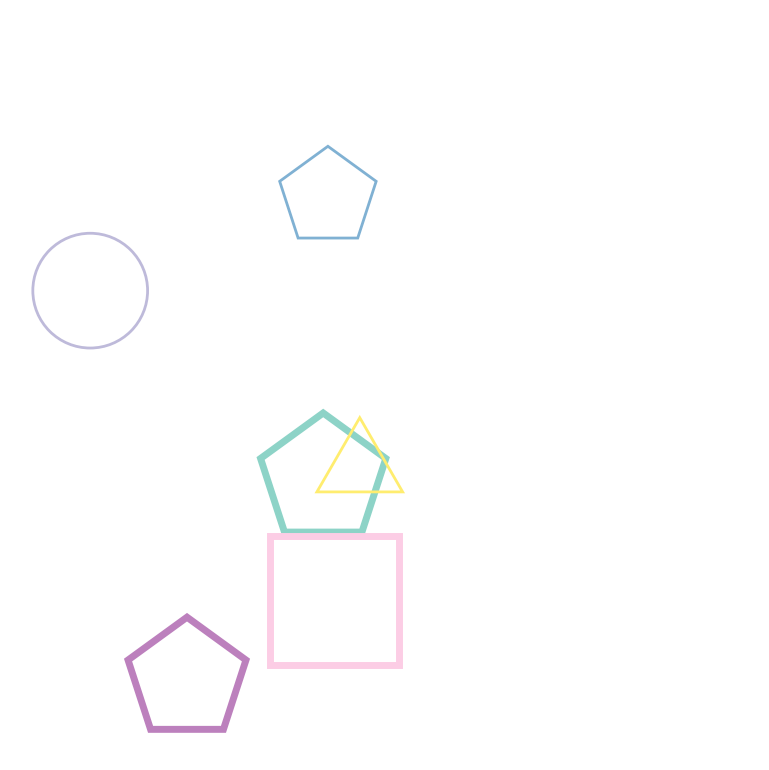[{"shape": "pentagon", "thickness": 2.5, "radius": 0.43, "center": [0.42, 0.378]}, {"shape": "circle", "thickness": 1, "radius": 0.37, "center": [0.117, 0.623]}, {"shape": "pentagon", "thickness": 1, "radius": 0.33, "center": [0.426, 0.744]}, {"shape": "square", "thickness": 2.5, "radius": 0.42, "center": [0.434, 0.22]}, {"shape": "pentagon", "thickness": 2.5, "radius": 0.4, "center": [0.243, 0.118]}, {"shape": "triangle", "thickness": 1, "radius": 0.32, "center": [0.467, 0.393]}]